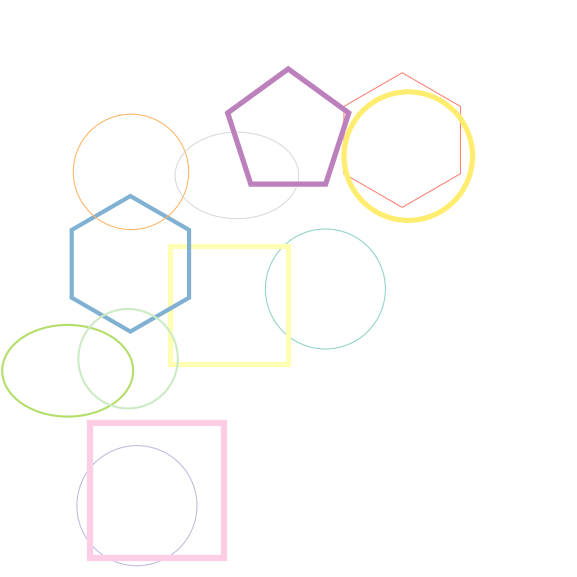[{"shape": "circle", "thickness": 0.5, "radius": 0.52, "center": [0.563, 0.499]}, {"shape": "square", "thickness": 2.5, "radius": 0.51, "center": [0.396, 0.47]}, {"shape": "circle", "thickness": 0.5, "radius": 0.52, "center": [0.237, 0.124]}, {"shape": "hexagon", "thickness": 0.5, "radius": 0.58, "center": [0.696, 0.757]}, {"shape": "hexagon", "thickness": 2, "radius": 0.59, "center": [0.226, 0.542]}, {"shape": "circle", "thickness": 0.5, "radius": 0.5, "center": [0.227, 0.701]}, {"shape": "oval", "thickness": 1, "radius": 0.57, "center": [0.117, 0.357]}, {"shape": "square", "thickness": 3, "radius": 0.58, "center": [0.272, 0.149]}, {"shape": "oval", "thickness": 0.5, "radius": 0.53, "center": [0.41, 0.695]}, {"shape": "pentagon", "thickness": 2.5, "radius": 0.55, "center": [0.499, 0.77]}, {"shape": "circle", "thickness": 1, "radius": 0.43, "center": [0.222, 0.378]}, {"shape": "circle", "thickness": 2.5, "radius": 0.56, "center": [0.707, 0.729]}]